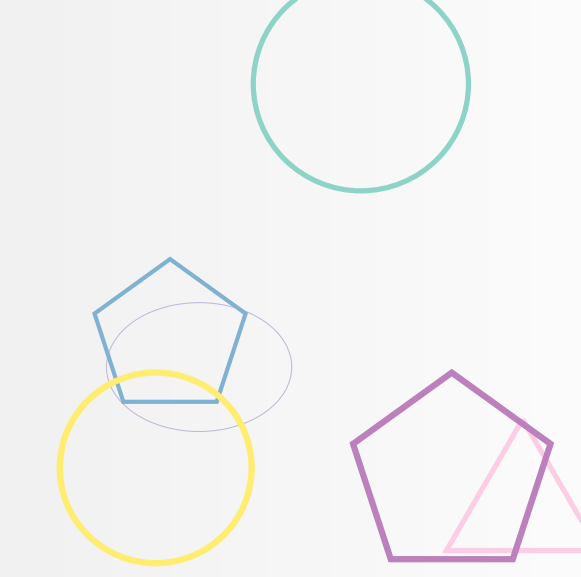[{"shape": "circle", "thickness": 2.5, "radius": 0.93, "center": [0.621, 0.854]}, {"shape": "oval", "thickness": 0.5, "radius": 0.8, "center": [0.343, 0.363]}, {"shape": "pentagon", "thickness": 2, "radius": 0.68, "center": [0.293, 0.414]}, {"shape": "triangle", "thickness": 2.5, "radius": 0.76, "center": [0.899, 0.122]}, {"shape": "pentagon", "thickness": 3, "radius": 0.89, "center": [0.777, 0.175]}, {"shape": "circle", "thickness": 3, "radius": 0.83, "center": [0.268, 0.189]}]